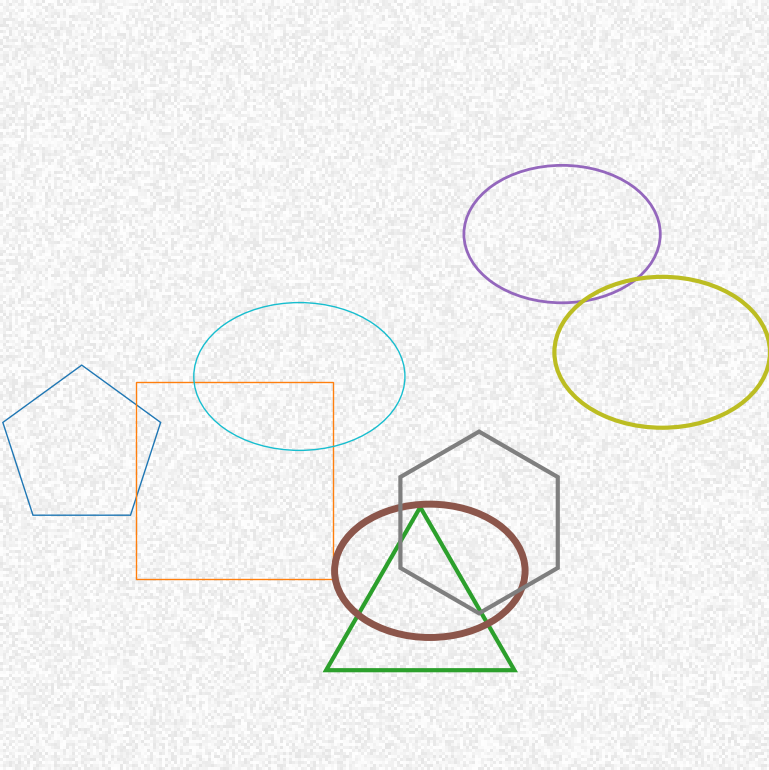[{"shape": "pentagon", "thickness": 0.5, "radius": 0.54, "center": [0.106, 0.418]}, {"shape": "square", "thickness": 0.5, "radius": 0.64, "center": [0.305, 0.376]}, {"shape": "triangle", "thickness": 1.5, "radius": 0.71, "center": [0.546, 0.2]}, {"shape": "oval", "thickness": 1, "radius": 0.64, "center": [0.73, 0.696]}, {"shape": "oval", "thickness": 2.5, "radius": 0.62, "center": [0.558, 0.259]}, {"shape": "hexagon", "thickness": 1.5, "radius": 0.59, "center": [0.622, 0.321]}, {"shape": "oval", "thickness": 1.5, "radius": 0.7, "center": [0.86, 0.542]}, {"shape": "oval", "thickness": 0.5, "radius": 0.69, "center": [0.389, 0.511]}]